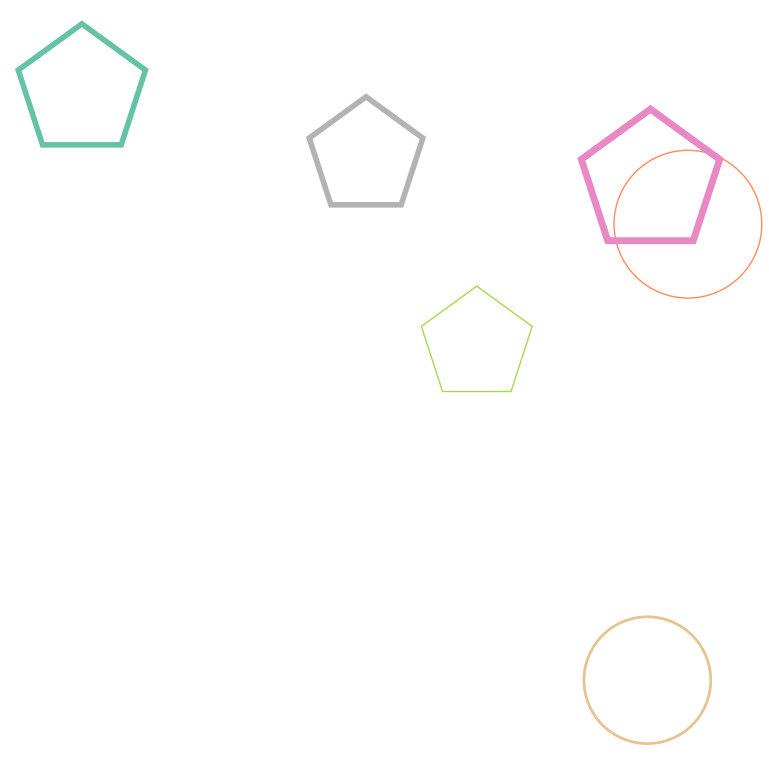[{"shape": "pentagon", "thickness": 2, "radius": 0.43, "center": [0.106, 0.882]}, {"shape": "circle", "thickness": 0.5, "radius": 0.48, "center": [0.893, 0.709]}, {"shape": "pentagon", "thickness": 2.5, "radius": 0.47, "center": [0.845, 0.764]}, {"shape": "pentagon", "thickness": 0.5, "radius": 0.38, "center": [0.619, 0.553]}, {"shape": "circle", "thickness": 1, "radius": 0.41, "center": [0.841, 0.117]}, {"shape": "pentagon", "thickness": 2, "radius": 0.39, "center": [0.475, 0.797]}]